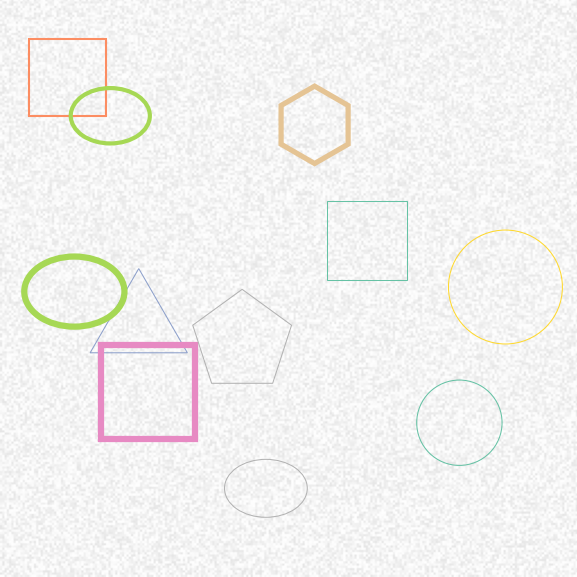[{"shape": "square", "thickness": 0.5, "radius": 0.34, "center": [0.636, 0.582]}, {"shape": "circle", "thickness": 0.5, "radius": 0.37, "center": [0.795, 0.267]}, {"shape": "square", "thickness": 1, "radius": 0.33, "center": [0.117, 0.865]}, {"shape": "triangle", "thickness": 0.5, "radius": 0.49, "center": [0.24, 0.437]}, {"shape": "square", "thickness": 3, "radius": 0.41, "center": [0.257, 0.32]}, {"shape": "oval", "thickness": 2, "radius": 0.34, "center": [0.191, 0.799]}, {"shape": "oval", "thickness": 3, "radius": 0.43, "center": [0.129, 0.494]}, {"shape": "circle", "thickness": 0.5, "radius": 0.49, "center": [0.875, 0.502]}, {"shape": "hexagon", "thickness": 2.5, "radius": 0.34, "center": [0.545, 0.783]}, {"shape": "pentagon", "thickness": 0.5, "radius": 0.45, "center": [0.419, 0.408]}, {"shape": "oval", "thickness": 0.5, "radius": 0.36, "center": [0.46, 0.154]}]